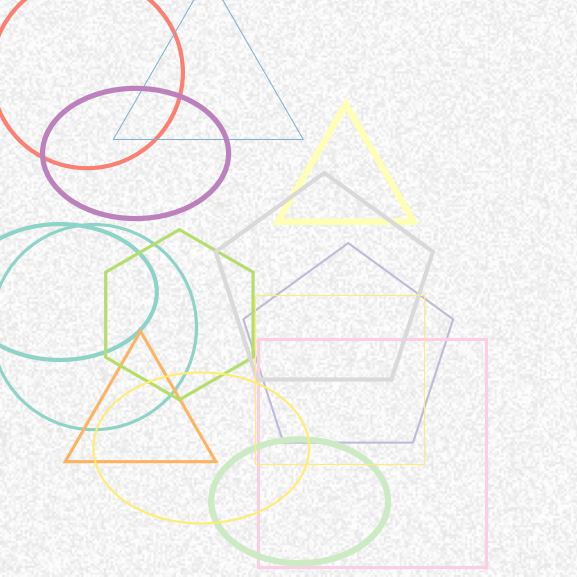[{"shape": "oval", "thickness": 2, "radius": 0.84, "center": [0.104, 0.493]}, {"shape": "circle", "thickness": 1.5, "radius": 0.89, "center": [0.163, 0.433]}, {"shape": "triangle", "thickness": 3, "radius": 0.68, "center": [0.599, 0.683]}, {"shape": "pentagon", "thickness": 1, "radius": 0.96, "center": [0.603, 0.387]}, {"shape": "circle", "thickness": 2, "radius": 0.83, "center": [0.151, 0.874]}, {"shape": "triangle", "thickness": 0.5, "radius": 0.95, "center": [0.361, 0.853]}, {"shape": "triangle", "thickness": 1.5, "radius": 0.75, "center": [0.243, 0.275]}, {"shape": "hexagon", "thickness": 1.5, "radius": 0.74, "center": [0.311, 0.454]}, {"shape": "square", "thickness": 1.5, "radius": 0.99, "center": [0.644, 0.215]}, {"shape": "pentagon", "thickness": 2, "radius": 0.99, "center": [0.561, 0.502]}, {"shape": "oval", "thickness": 2.5, "radius": 0.81, "center": [0.235, 0.733]}, {"shape": "oval", "thickness": 3, "radius": 0.77, "center": [0.519, 0.131]}, {"shape": "square", "thickness": 0.5, "radius": 0.73, "center": [0.588, 0.342]}, {"shape": "oval", "thickness": 1, "radius": 0.93, "center": [0.348, 0.223]}]